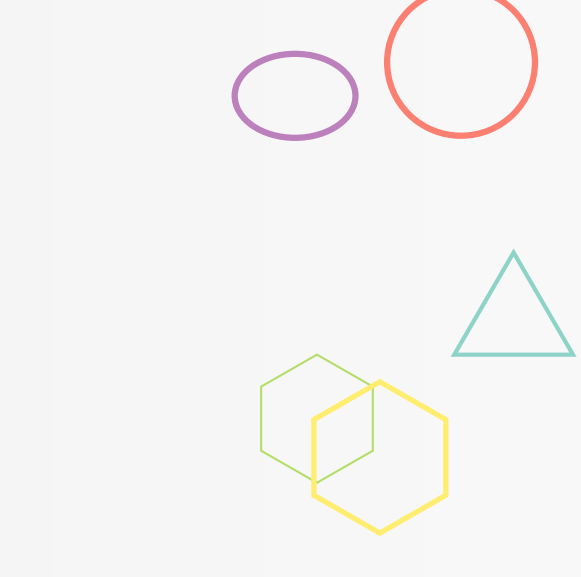[{"shape": "triangle", "thickness": 2, "radius": 0.59, "center": [0.884, 0.444]}, {"shape": "circle", "thickness": 3, "radius": 0.64, "center": [0.793, 0.891]}, {"shape": "hexagon", "thickness": 1, "radius": 0.55, "center": [0.545, 0.274]}, {"shape": "oval", "thickness": 3, "radius": 0.52, "center": [0.508, 0.833]}, {"shape": "hexagon", "thickness": 2.5, "radius": 0.66, "center": [0.653, 0.207]}]